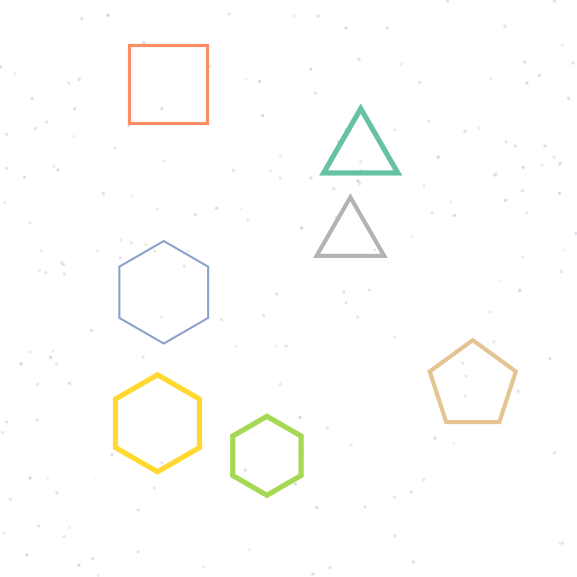[{"shape": "triangle", "thickness": 2.5, "radius": 0.37, "center": [0.625, 0.737]}, {"shape": "square", "thickness": 1.5, "radius": 0.34, "center": [0.29, 0.853]}, {"shape": "hexagon", "thickness": 1, "radius": 0.44, "center": [0.284, 0.493]}, {"shape": "hexagon", "thickness": 2.5, "radius": 0.34, "center": [0.462, 0.21]}, {"shape": "hexagon", "thickness": 2.5, "radius": 0.42, "center": [0.273, 0.266]}, {"shape": "pentagon", "thickness": 2, "radius": 0.39, "center": [0.819, 0.332]}, {"shape": "triangle", "thickness": 2, "radius": 0.34, "center": [0.607, 0.59]}]